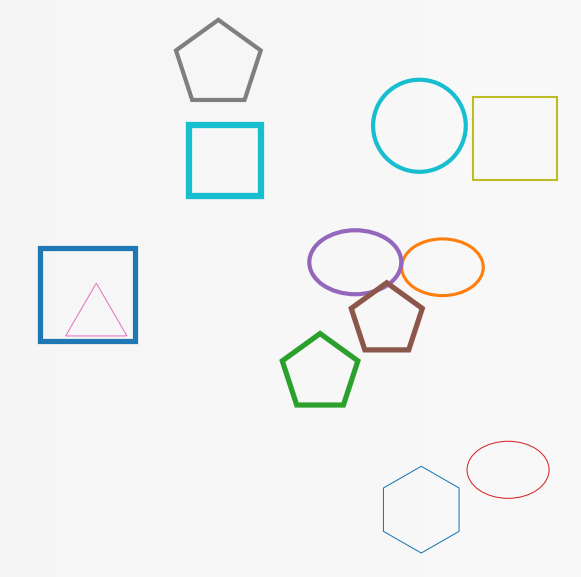[{"shape": "square", "thickness": 2.5, "radius": 0.41, "center": [0.15, 0.489]}, {"shape": "hexagon", "thickness": 0.5, "radius": 0.38, "center": [0.725, 0.117]}, {"shape": "oval", "thickness": 1.5, "radius": 0.35, "center": [0.761, 0.536]}, {"shape": "pentagon", "thickness": 2.5, "radius": 0.34, "center": [0.551, 0.353]}, {"shape": "oval", "thickness": 0.5, "radius": 0.35, "center": [0.874, 0.186]}, {"shape": "oval", "thickness": 2, "radius": 0.4, "center": [0.611, 0.545]}, {"shape": "pentagon", "thickness": 2.5, "radius": 0.32, "center": [0.665, 0.445]}, {"shape": "triangle", "thickness": 0.5, "radius": 0.3, "center": [0.166, 0.448]}, {"shape": "pentagon", "thickness": 2, "radius": 0.38, "center": [0.376, 0.888]}, {"shape": "square", "thickness": 1, "radius": 0.36, "center": [0.886, 0.759]}, {"shape": "square", "thickness": 3, "radius": 0.31, "center": [0.387, 0.721]}, {"shape": "circle", "thickness": 2, "radius": 0.4, "center": [0.722, 0.781]}]